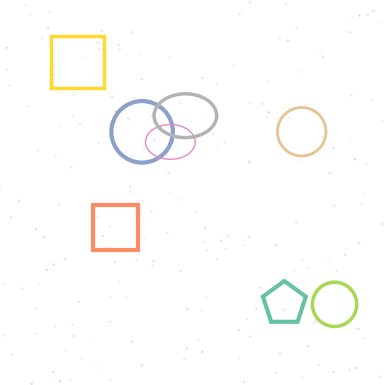[{"shape": "pentagon", "thickness": 3, "radius": 0.29, "center": [0.739, 0.212]}, {"shape": "square", "thickness": 3, "radius": 0.3, "center": [0.3, 0.409]}, {"shape": "circle", "thickness": 3, "radius": 0.4, "center": [0.369, 0.658]}, {"shape": "oval", "thickness": 1, "radius": 0.32, "center": [0.442, 0.631]}, {"shape": "circle", "thickness": 2.5, "radius": 0.29, "center": [0.869, 0.209]}, {"shape": "square", "thickness": 2.5, "radius": 0.34, "center": [0.201, 0.839]}, {"shape": "circle", "thickness": 2, "radius": 0.32, "center": [0.784, 0.658]}, {"shape": "oval", "thickness": 2.5, "radius": 0.41, "center": [0.481, 0.699]}]